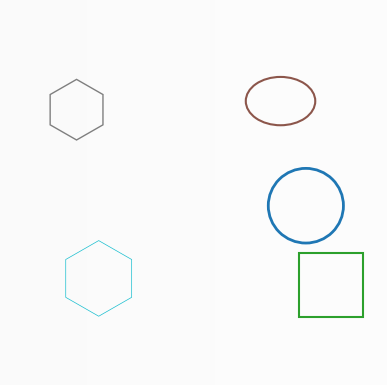[{"shape": "circle", "thickness": 2, "radius": 0.48, "center": [0.789, 0.466]}, {"shape": "square", "thickness": 1.5, "radius": 0.42, "center": [0.855, 0.259]}, {"shape": "oval", "thickness": 1.5, "radius": 0.45, "center": [0.724, 0.737]}, {"shape": "hexagon", "thickness": 1, "radius": 0.39, "center": [0.198, 0.715]}, {"shape": "hexagon", "thickness": 0.5, "radius": 0.49, "center": [0.255, 0.277]}]